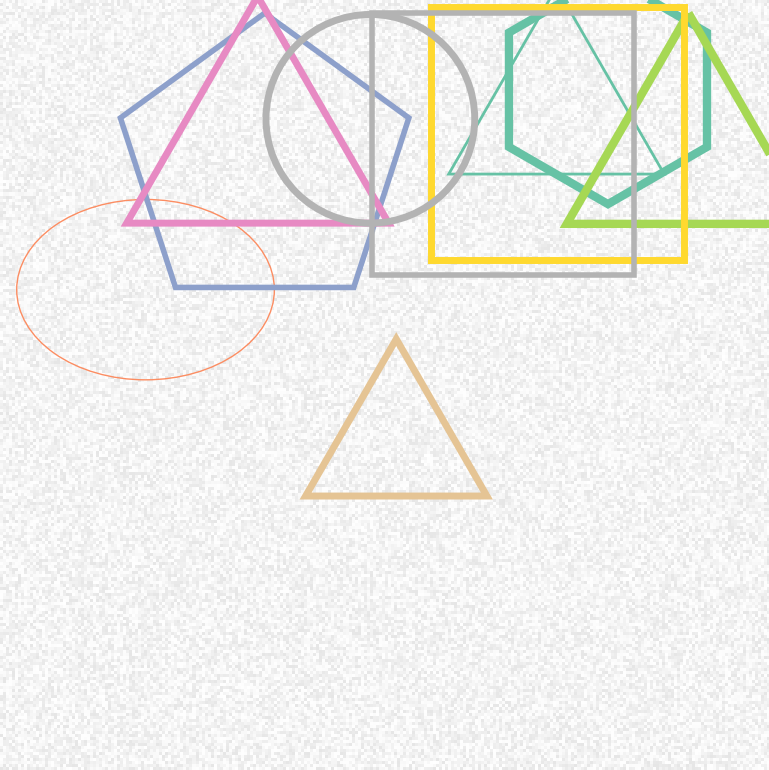[{"shape": "triangle", "thickness": 1, "radius": 0.81, "center": [0.723, 0.855]}, {"shape": "hexagon", "thickness": 3, "radius": 0.74, "center": [0.79, 0.883]}, {"shape": "oval", "thickness": 0.5, "radius": 0.84, "center": [0.189, 0.624]}, {"shape": "pentagon", "thickness": 2, "radius": 0.98, "center": [0.344, 0.786]}, {"shape": "triangle", "thickness": 2.5, "radius": 0.98, "center": [0.335, 0.808]}, {"shape": "triangle", "thickness": 3, "radius": 0.91, "center": [0.894, 0.801]}, {"shape": "square", "thickness": 2.5, "radius": 0.82, "center": [0.724, 0.827]}, {"shape": "triangle", "thickness": 2.5, "radius": 0.68, "center": [0.515, 0.424]}, {"shape": "square", "thickness": 2, "radius": 0.85, "center": [0.654, 0.812]}, {"shape": "circle", "thickness": 2.5, "radius": 0.68, "center": [0.481, 0.846]}]